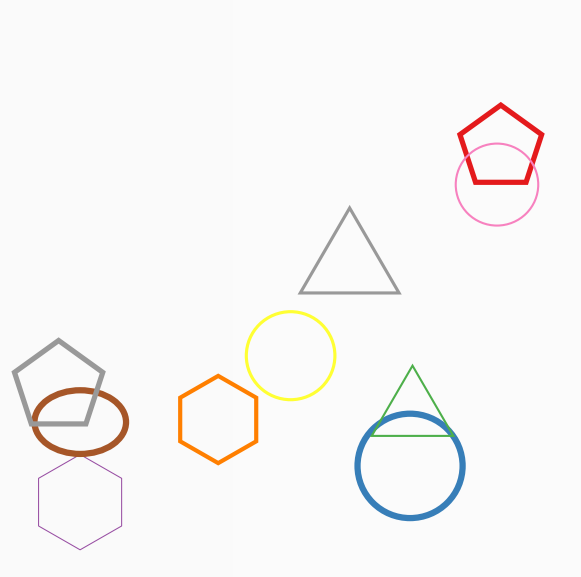[{"shape": "pentagon", "thickness": 2.5, "radius": 0.37, "center": [0.862, 0.743]}, {"shape": "circle", "thickness": 3, "radius": 0.45, "center": [0.705, 0.192]}, {"shape": "triangle", "thickness": 1, "radius": 0.41, "center": [0.71, 0.285]}, {"shape": "hexagon", "thickness": 0.5, "radius": 0.41, "center": [0.138, 0.13]}, {"shape": "hexagon", "thickness": 2, "radius": 0.38, "center": [0.375, 0.273]}, {"shape": "circle", "thickness": 1.5, "radius": 0.38, "center": [0.5, 0.383]}, {"shape": "oval", "thickness": 3, "radius": 0.39, "center": [0.138, 0.268]}, {"shape": "circle", "thickness": 1, "radius": 0.35, "center": [0.855, 0.68]}, {"shape": "pentagon", "thickness": 2.5, "radius": 0.4, "center": [0.101, 0.33]}, {"shape": "triangle", "thickness": 1.5, "radius": 0.49, "center": [0.602, 0.541]}]